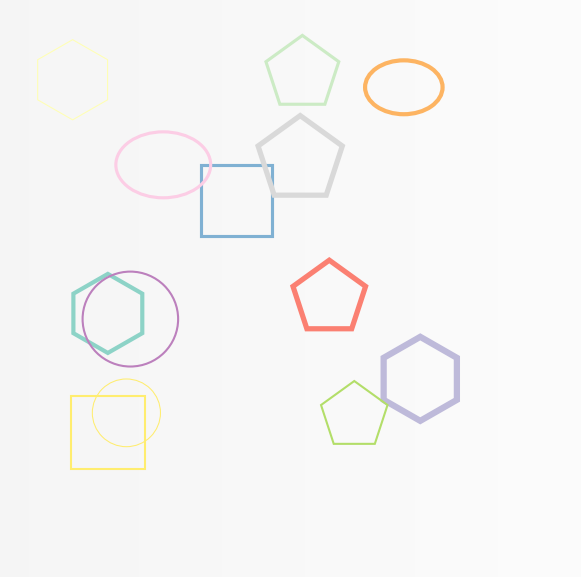[{"shape": "hexagon", "thickness": 2, "radius": 0.34, "center": [0.186, 0.456]}, {"shape": "hexagon", "thickness": 0.5, "radius": 0.35, "center": [0.125, 0.861]}, {"shape": "hexagon", "thickness": 3, "radius": 0.36, "center": [0.723, 0.343]}, {"shape": "pentagon", "thickness": 2.5, "radius": 0.33, "center": [0.567, 0.483]}, {"shape": "square", "thickness": 1.5, "radius": 0.3, "center": [0.407, 0.652]}, {"shape": "oval", "thickness": 2, "radius": 0.33, "center": [0.695, 0.848]}, {"shape": "pentagon", "thickness": 1, "radius": 0.3, "center": [0.61, 0.279]}, {"shape": "oval", "thickness": 1.5, "radius": 0.41, "center": [0.281, 0.714]}, {"shape": "pentagon", "thickness": 2.5, "radius": 0.38, "center": [0.516, 0.723]}, {"shape": "circle", "thickness": 1, "radius": 0.41, "center": [0.224, 0.447]}, {"shape": "pentagon", "thickness": 1.5, "radius": 0.33, "center": [0.52, 0.872]}, {"shape": "circle", "thickness": 0.5, "radius": 0.29, "center": [0.217, 0.284]}, {"shape": "square", "thickness": 1, "radius": 0.32, "center": [0.185, 0.25]}]